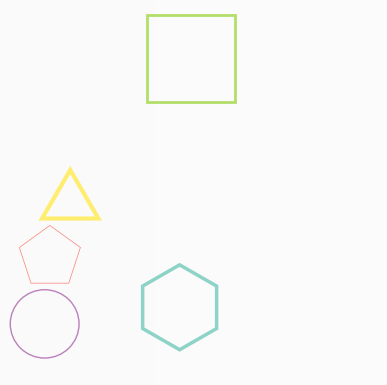[{"shape": "hexagon", "thickness": 2.5, "radius": 0.55, "center": [0.464, 0.202]}, {"shape": "pentagon", "thickness": 0.5, "radius": 0.41, "center": [0.129, 0.332]}, {"shape": "square", "thickness": 2, "radius": 0.57, "center": [0.493, 0.848]}, {"shape": "circle", "thickness": 1, "radius": 0.44, "center": [0.115, 0.159]}, {"shape": "triangle", "thickness": 3, "radius": 0.42, "center": [0.181, 0.474]}]